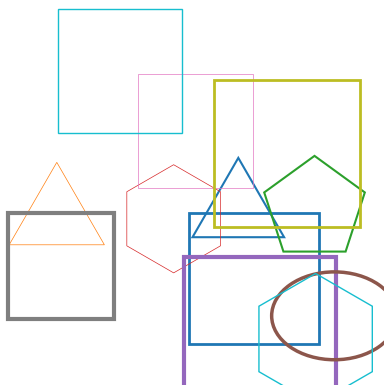[{"shape": "triangle", "thickness": 1.5, "radius": 0.69, "center": [0.619, 0.453]}, {"shape": "square", "thickness": 2, "radius": 0.85, "center": [0.66, 0.277]}, {"shape": "triangle", "thickness": 0.5, "radius": 0.71, "center": [0.147, 0.436]}, {"shape": "pentagon", "thickness": 1.5, "radius": 0.69, "center": [0.817, 0.458]}, {"shape": "hexagon", "thickness": 0.5, "radius": 0.7, "center": [0.451, 0.432]}, {"shape": "square", "thickness": 3, "radius": 0.99, "center": [0.676, 0.136]}, {"shape": "oval", "thickness": 2.5, "radius": 0.81, "center": [0.869, 0.18]}, {"shape": "square", "thickness": 0.5, "radius": 0.75, "center": [0.508, 0.66]}, {"shape": "square", "thickness": 3, "radius": 0.69, "center": [0.158, 0.309]}, {"shape": "square", "thickness": 2, "radius": 0.95, "center": [0.746, 0.601]}, {"shape": "square", "thickness": 1, "radius": 0.81, "center": [0.312, 0.816]}, {"shape": "hexagon", "thickness": 1, "radius": 0.85, "center": [0.82, 0.12]}]